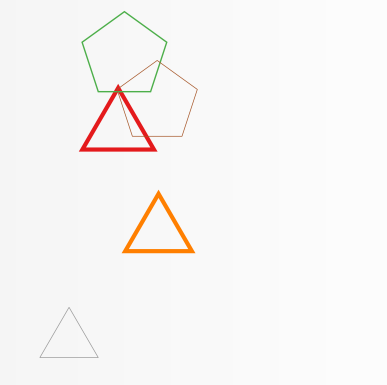[{"shape": "triangle", "thickness": 3, "radius": 0.53, "center": [0.305, 0.665]}, {"shape": "pentagon", "thickness": 1, "radius": 0.57, "center": [0.321, 0.855]}, {"shape": "triangle", "thickness": 3, "radius": 0.5, "center": [0.409, 0.397]}, {"shape": "pentagon", "thickness": 0.5, "radius": 0.54, "center": [0.406, 0.734]}, {"shape": "triangle", "thickness": 0.5, "radius": 0.44, "center": [0.178, 0.115]}]